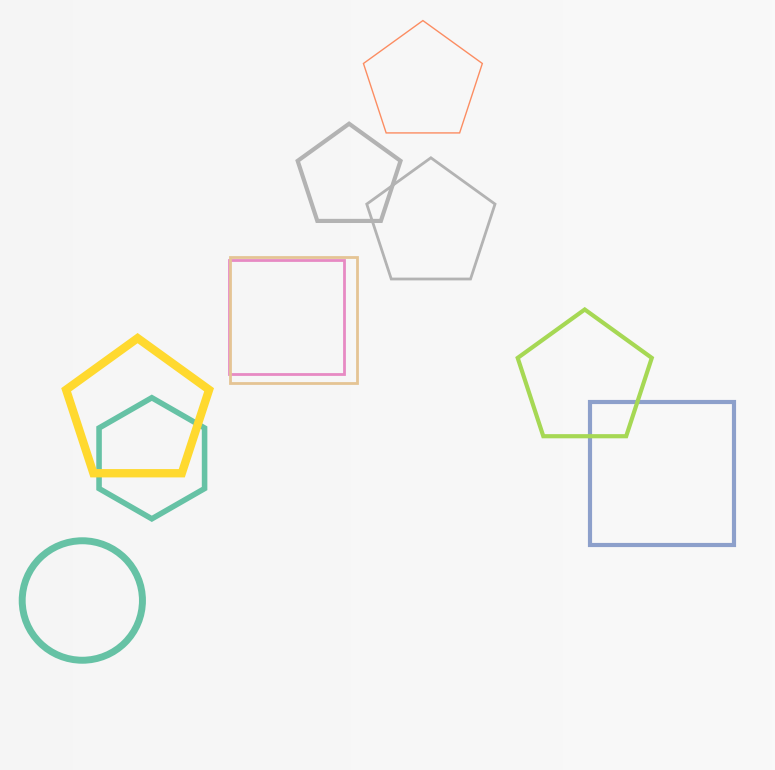[{"shape": "circle", "thickness": 2.5, "radius": 0.39, "center": [0.106, 0.22]}, {"shape": "hexagon", "thickness": 2, "radius": 0.39, "center": [0.196, 0.405]}, {"shape": "pentagon", "thickness": 0.5, "radius": 0.4, "center": [0.546, 0.893]}, {"shape": "square", "thickness": 1.5, "radius": 0.46, "center": [0.854, 0.385]}, {"shape": "square", "thickness": 1, "radius": 0.37, "center": [0.37, 0.589]}, {"shape": "pentagon", "thickness": 1.5, "radius": 0.45, "center": [0.755, 0.507]}, {"shape": "pentagon", "thickness": 3, "radius": 0.48, "center": [0.178, 0.464]}, {"shape": "square", "thickness": 1, "radius": 0.41, "center": [0.379, 0.584]}, {"shape": "pentagon", "thickness": 1, "radius": 0.44, "center": [0.556, 0.708]}, {"shape": "pentagon", "thickness": 1.5, "radius": 0.35, "center": [0.45, 0.77]}]